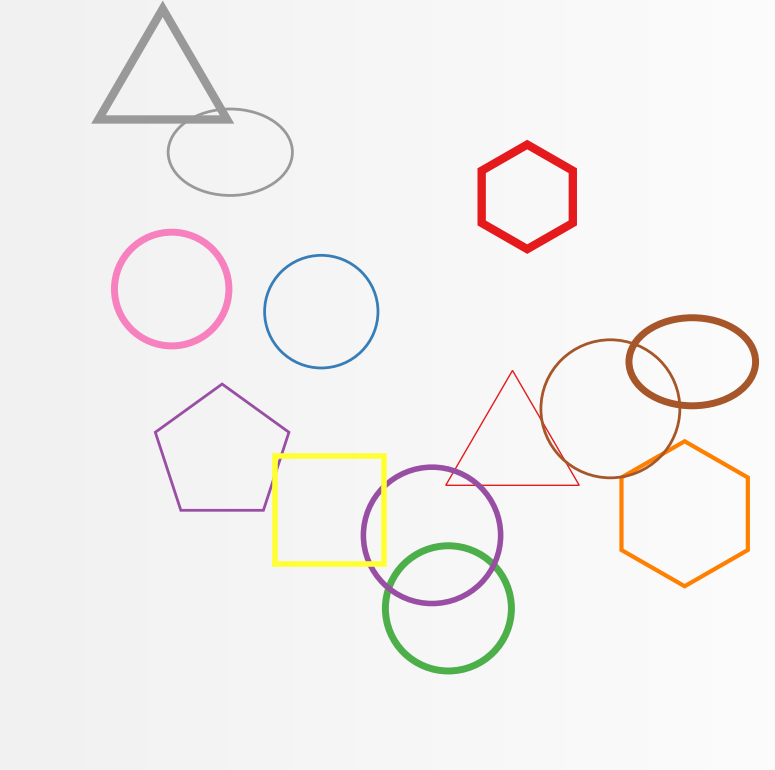[{"shape": "triangle", "thickness": 0.5, "radius": 0.5, "center": [0.661, 0.419]}, {"shape": "hexagon", "thickness": 3, "radius": 0.34, "center": [0.68, 0.744]}, {"shape": "circle", "thickness": 1, "radius": 0.37, "center": [0.415, 0.595]}, {"shape": "circle", "thickness": 2.5, "radius": 0.41, "center": [0.579, 0.21]}, {"shape": "pentagon", "thickness": 1, "radius": 0.45, "center": [0.287, 0.411]}, {"shape": "circle", "thickness": 2, "radius": 0.44, "center": [0.557, 0.305]}, {"shape": "hexagon", "thickness": 1.5, "radius": 0.47, "center": [0.883, 0.333]}, {"shape": "square", "thickness": 2, "radius": 0.35, "center": [0.425, 0.338]}, {"shape": "oval", "thickness": 2.5, "radius": 0.41, "center": [0.893, 0.53]}, {"shape": "circle", "thickness": 1, "radius": 0.45, "center": [0.788, 0.469]}, {"shape": "circle", "thickness": 2.5, "radius": 0.37, "center": [0.222, 0.625]}, {"shape": "triangle", "thickness": 3, "radius": 0.48, "center": [0.21, 0.893]}, {"shape": "oval", "thickness": 1, "radius": 0.4, "center": [0.297, 0.802]}]